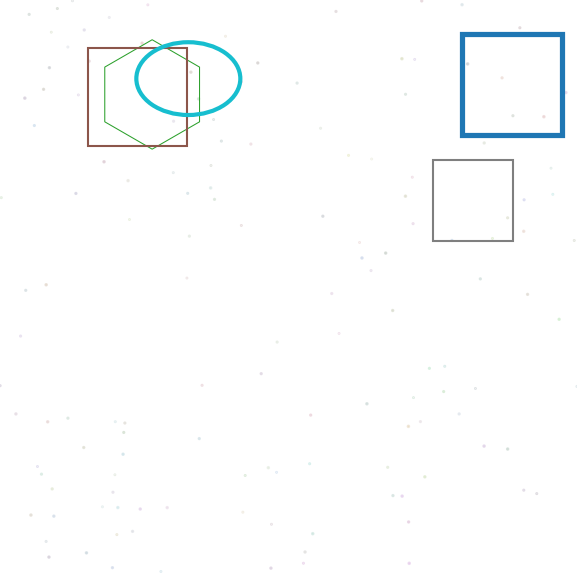[{"shape": "square", "thickness": 2.5, "radius": 0.44, "center": [0.887, 0.853]}, {"shape": "hexagon", "thickness": 0.5, "radius": 0.47, "center": [0.263, 0.836]}, {"shape": "square", "thickness": 1, "radius": 0.43, "center": [0.238, 0.831]}, {"shape": "square", "thickness": 1, "radius": 0.35, "center": [0.819, 0.652]}, {"shape": "oval", "thickness": 2, "radius": 0.45, "center": [0.326, 0.863]}]